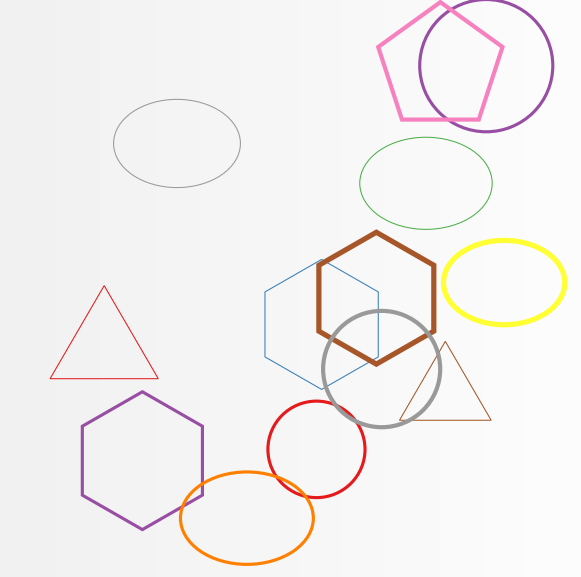[{"shape": "triangle", "thickness": 0.5, "radius": 0.54, "center": [0.179, 0.397]}, {"shape": "circle", "thickness": 1.5, "radius": 0.42, "center": [0.544, 0.221]}, {"shape": "hexagon", "thickness": 0.5, "radius": 0.56, "center": [0.553, 0.437]}, {"shape": "oval", "thickness": 0.5, "radius": 0.57, "center": [0.733, 0.682]}, {"shape": "hexagon", "thickness": 1.5, "radius": 0.6, "center": [0.245, 0.201]}, {"shape": "circle", "thickness": 1.5, "radius": 0.57, "center": [0.837, 0.885]}, {"shape": "oval", "thickness": 1.5, "radius": 0.57, "center": [0.425, 0.102]}, {"shape": "oval", "thickness": 2.5, "radius": 0.52, "center": [0.867, 0.51]}, {"shape": "triangle", "thickness": 0.5, "radius": 0.46, "center": [0.766, 0.317]}, {"shape": "hexagon", "thickness": 2.5, "radius": 0.57, "center": [0.647, 0.483]}, {"shape": "pentagon", "thickness": 2, "radius": 0.56, "center": [0.758, 0.883]}, {"shape": "oval", "thickness": 0.5, "radius": 0.55, "center": [0.305, 0.751]}, {"shape": "circle", "thickness": 2, "radius": 0.5, "center": [0.657, 0.36]}]